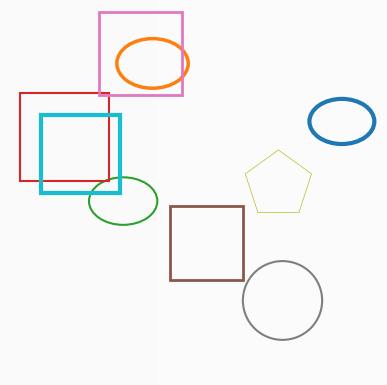[{"shape": "oval", "thickness": 3, "radius": 0.42, "center": [0.882, 0.685]}, {"shape": "oval", "thickness": 2.5, "radius": 0.46, "center": [0.394, 0.835]}, {"shape": "oval", "thickness": 1.5, "radius": 0.44, "center": [0.318, 0.478]}, {"shape": "square", "thickness": 1.5, "radius": 0.58, "center": [0.167, 0.644]}, {"shape": "square", "thickness": 2, "radius": 0.47, "center": [0.533, 0.369]}, {"shape": "square", "thickness": 2, "radius": 0.54, "center": [0.363, 0.862]}, {"shape": "circle", "thickness": 1.5, "radius": 0.51, "center": [0.729, 0.22]}, {"shape": "pentagon", "thickness": 0.5, "radius": 0.45, "center": [0.718, 0.521]}, {"shape": "square", "thickness": 3, "radius": 0.51, "center": [0.208, 0.6]}]